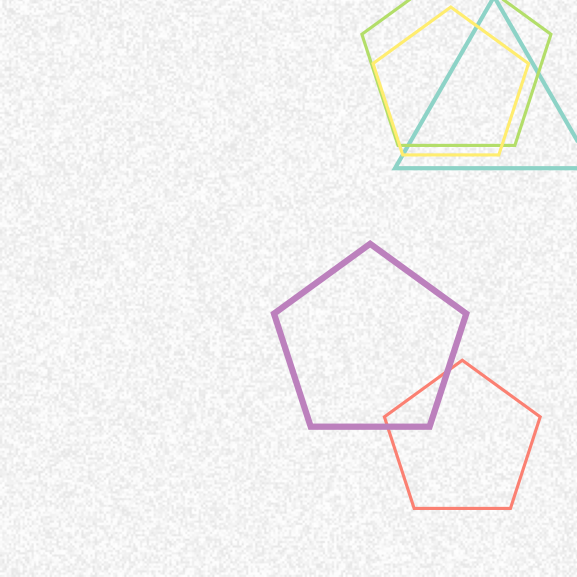[{"shape": "triangle", "thickness": 2, "radius": 0.99, "center": [0.856, 0.807]}, {"shape": "pentagon", "thickness": 1.5, "radius": 0.71, "center": [0.801, 0.233]}, {"shape": "pentagon", "thickness": 1.5, "radius": 0.86, "center": [0.79, 0.887]}, {"shape": "pentagon", "thickness": 3, "radius": 0.88, "center": [0.641, 0.402]}, {"shape": "pentagon", "thickness": 1.5, "radius": 0.71, "center": [0.781, 0.845]}]